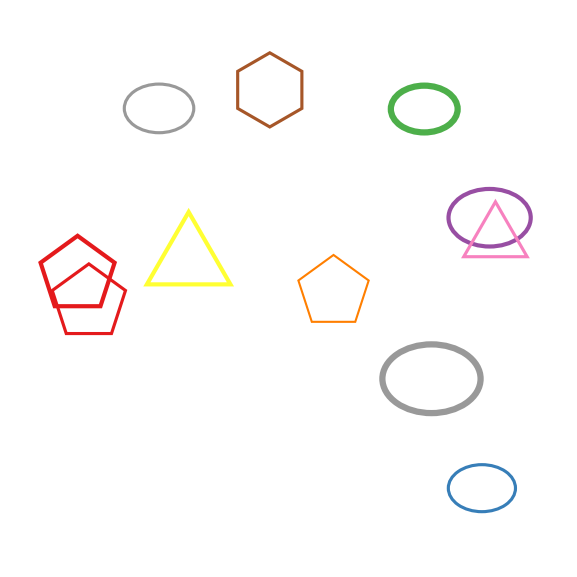[{"shape": "pentagon", "thickness": 2, "radius": 0.34, "center": [0.134, 0.523]}, {"shape": "pentagon", "thickness": 1.5, "radius": 0.33, "center": [0.154, 0.476]}, {"shape": "oval", "thickness": 1.5, "radius": 0.29, "center": [0.834, 0.154]}, {"shape": "oval", "thickness": 3, "radius": 0.29, "center": [0.735, 0.81]}, {"shape": "oval", "thickness": 2, "radius": 0.36, "center": [0.848, 0.622]}, {"shape": "pentagon", "thickness": 1, "radius": 0.32, "center": [0.578, 0.494]}, {"shape": "triangle", "thickness": 2, "radius": 0.42, "center": [0.327, 0.548]}, {"shape": "hexagon", "thickness": 1.5, "radius": 0.32, "center": [0.467, 0.844]}, {"shape": "triangle", "thickness": 1.5, "radius": 0.32, "center": [0.858, 0.586]}, {"shape": "oval", "thickness": 1.5, "radius": 0.3, "center": [0.275, 0.811]}, {"shape": "oval", "thickness": 3, "radius": 0.43, "center": [0.747, 0.343]}]